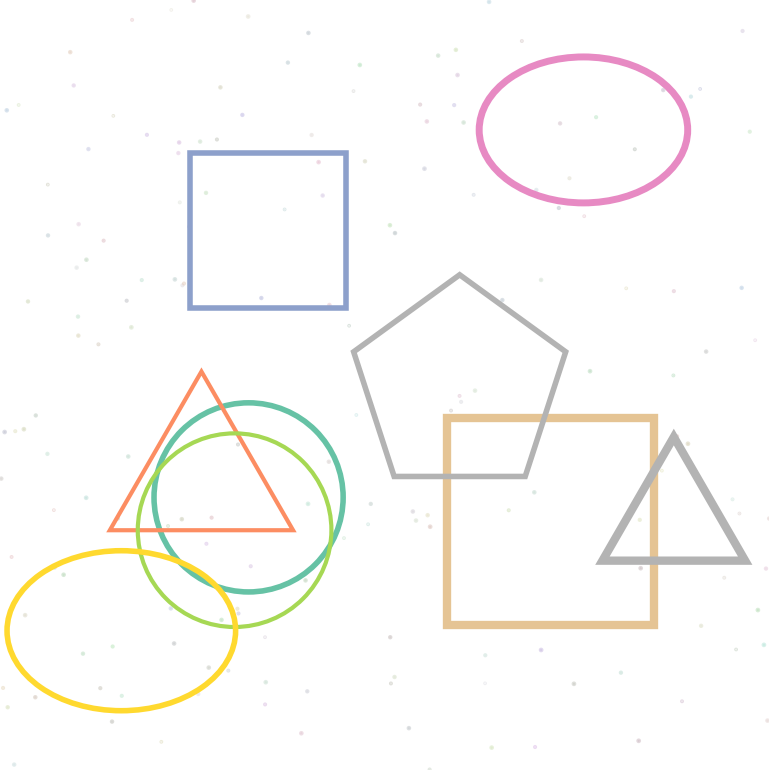[{"shape": "circle", "thickness": 2, "radius": 0.61, "center": [0.323, 0.354]}, {"shape": "triangle", "thickness": 1.5, "radius": 0.69, "center": [0.262, 0.38]}, {"shape": "square", "thickness": 2, "radius": 0.5, "center": [0.348, 0.701]}, {"shape": "oval", "thickness": 2.5, "radius": 0.68, "center": [0.758, 0.831]}, {"shape": "circle", "thickness": 1.5, "radius": 0.63, "center": [0.305, 0.311]}, {"shape": "oval", "thickness": 2, "radius": 0.74, "center": [0.158, 0.181]}, {"shape": "square", "thickness": 3, "radius": 0.67, "center": [0.715, 0.323]}, {"shape": "pentagon", "thickness": 2, "radius": 0.72, "center": [0.597, 0.498]}, {"shape": "triangle", "thickness": 3, "radius": 0.54, "center": [0.875, 0.325]}]